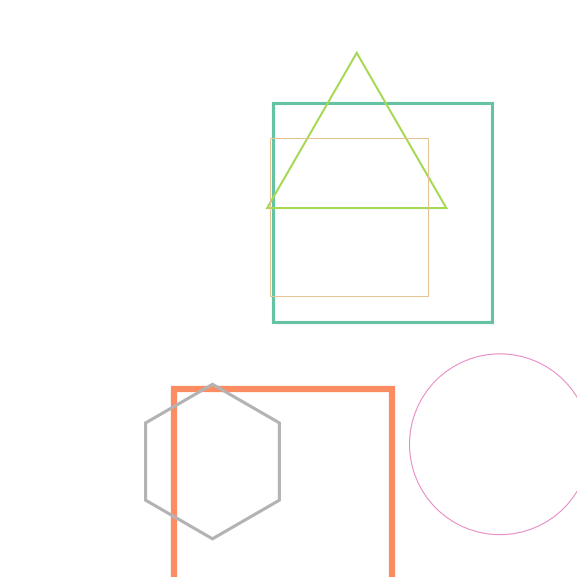[{"shape": "square", "thickness": 1.5, "radius": 0.95, "center": [0.663, 0.631]}, {"shape": "square", "thickness": 3, "radius": 0.94, "center": [0.49, 0.137]}, {"shape": "circle", "thickness": 0.5, "radius": 0.78, "center": [0.866, 0.23]}, {"shape": "triangle", "thickness": 1, "radius": 0.9, "center": [0.618, 0.728]}, {"shape": "square", "thickness": 0.5, "radius": 0.68, "center": [0.604, 0.624]}, {"shape": "hexagon", "thickness": 1.5, "radius": 0.67, "center": [0.368, 0.2]}]